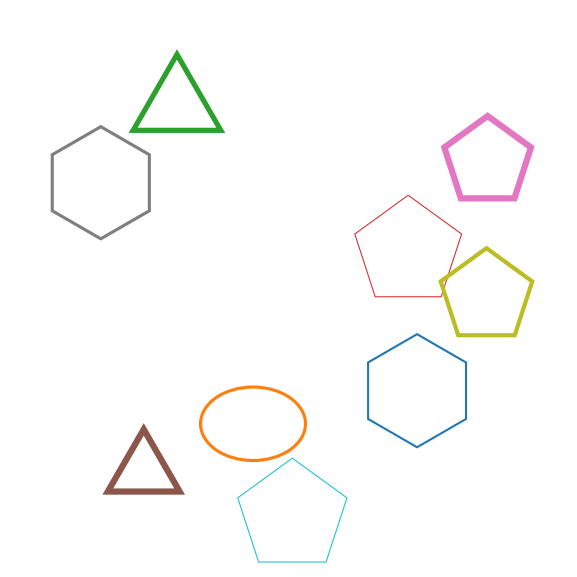[{"shape": "hexagon", "thickness": 1, "radius": 0.49, "center": [0.722, 0.323]}, {"shape": "oval", "thickness": 1.5, "radius": 0.45, "center": [0.438, 0.265]}, {"shape": "triangle", "thickness": 2.5, "radius": 0.44, "center": [0.306, 0.817]}, {"shape": "pentagon", "thickness": 0.5, "radius": 0.49, "center": [0.707, 0.564]}, {"shape": "triangle", "thickness": 3, "radius": 0.36, "center": [0.249, 0.184]}, {"shape": "pentagon", "thickness": 3, "radius": 0.39, "center": [0.844, 0.719]}, {"shape": "hexagon", "thickness": 1.5, "radius": 0.49, "center": [0.175, 0.683]}, {"shape": "pentagon", "thickness": 2, "radius": 0.42, "center": [0.842, 0.486]}, {"shape": "pentagon", "thickness": 0.5, "radius": 0.5, "center": [0.506, 0.106]}]